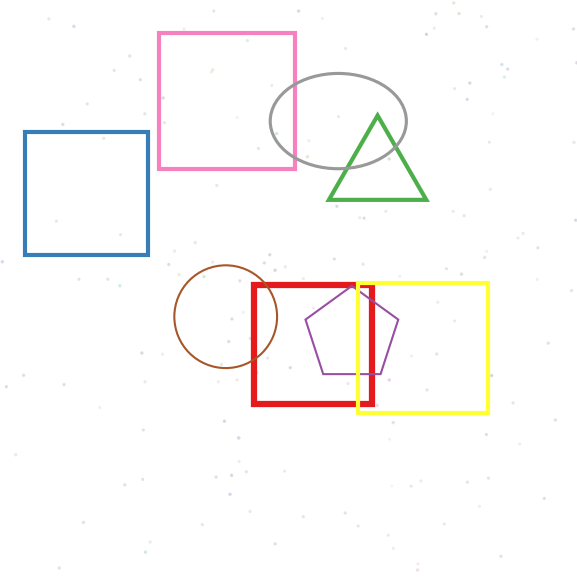[{"shape": "square", "thickness": 3, "radius": 0.51, "center": [0.542, 0.402]}, {"shape": "square", "thickness": 2, "radius": 0.53, "center": [0.149, 0.663]}, {"shape": "triangle", "thickness": 2, "radius": 0.49, "center": [0.654, 0.702]}, {"shape": "pentagon", "thickness": 1, "radius": 0.42, "center": [0.609, 0.42]}, {"shape": "square", "thickness": 2, "radius": 0.56, "center": [0.733, 0.396]}, {"shape": "circle", "thickness": 1, "radius": 0.44, "center": [0.391, 0.451]}, {"shape": "square", "thickness": 2, "radius": 0.59, "center": [0.393, 0.824]}, {"shape": "oval", "thickness": 1.5, "radius": 0.59, "center": [0.586, 0.789]}]